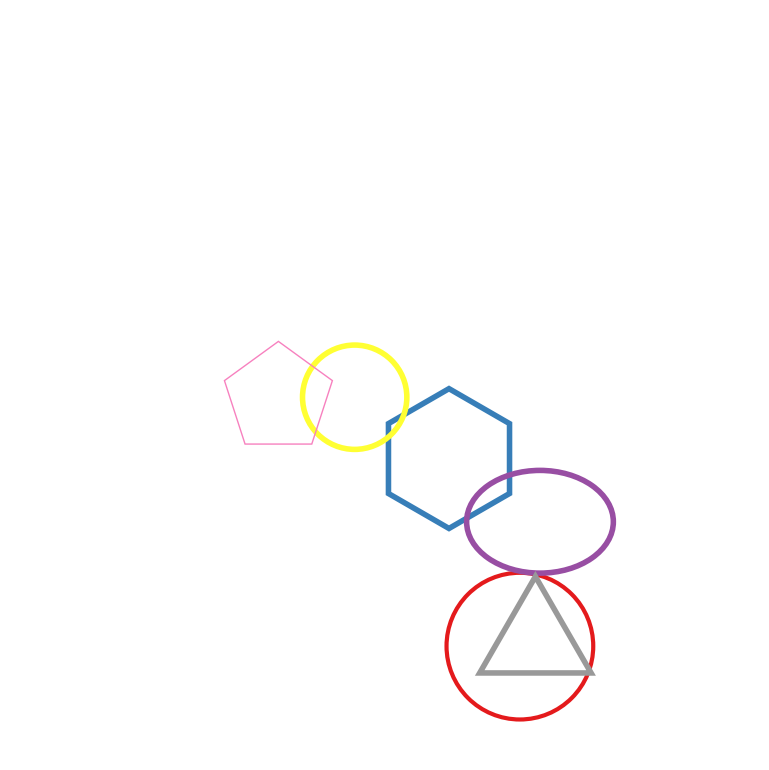[{"shape": "circle", "thickness": 1.5, "radius": 0.48, "center": [0.675, 0.161]}, {"shape": "hexagon", "thickness": 2, "radius": 0.45, "center": [0.583, 0.404]}, {"shape": "oval", "thickness": 2, "radius": 0.48, "center": [0.701, 0.322]}, {"shape": "circle", "thickness": 2, "radius": 0.34, "center": [0.461, 0.484]}, {"shape": "pentagon", "thickness": 0.5, "radius": 0.37, "center": [0.362, 0.483]}, {"shape": "triangle", "thickness": 2, "radius": 0.42, "center": [0.695, 0.168]}]